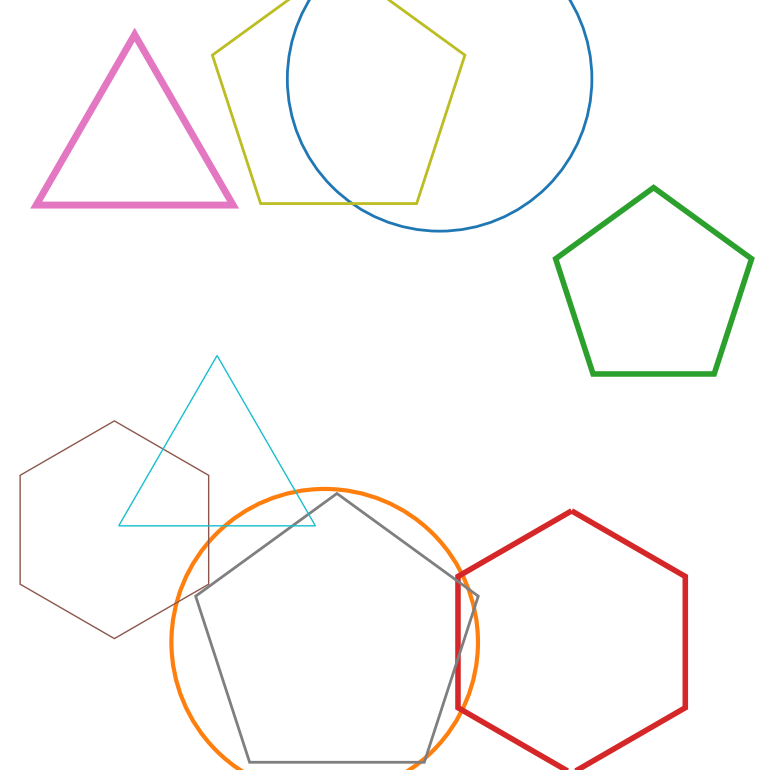[{"shape": "circle", "thickness": 1, "radius": 0.99, "center": [0.571, 0.898]}, {"shape": "circle", "thickness": 1.5, "radius": 1.0, "center": [0.422, 0.166]}, {"shape": "pentagon", "thickness": 2, "radius": 0.67, "center": [0.849, 0.623]}, {"shape": "hexagon", "thickness": 2, "radius": 0.85, "center": [0.742, 0.166]}, {"shape": "hexagon", "thickness": 0.5, "radius": 0.71, "center": [0.149, 0.312]}, {"shape": "triangle", "thickness": 2.5, "radius": 0.74, "center": [0.175, 0.807]}, {"shape": "pentagon", "thickness": 1, "radius": 0.96, "center": [0.438, 0.166]}, {"shape": "pentagon", "thickness": 1, "radius": 0.86, "center": [0.44, 0.875]}, {"shape": "triangle", "thickness": 0.5, "radius": 0.74, "center": [0.282, 0.391]}]